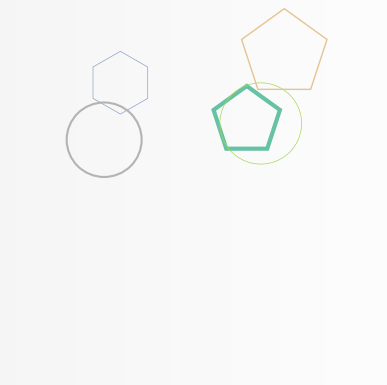[{"shape": "pentagon", "thickness": 3, "radius": 0.45, "center": [0.637, 0.687]}, {"shape": "hexagon", "thickness": 0.5, "radius": 0.41, "center": [0.311, 0.785]}, {"shape": "circle", "thickness": 0.5, "radius": 0.53, "center": [0.673, 0.679]}, {"shape": "pentagon", "thickness": 1, "radius": 0.58, "center": [0.734, 0.862]}, {"shape": "circle", "thickness": 1.5, "radius": 0.48, "center": [0.269, 0.637]}]